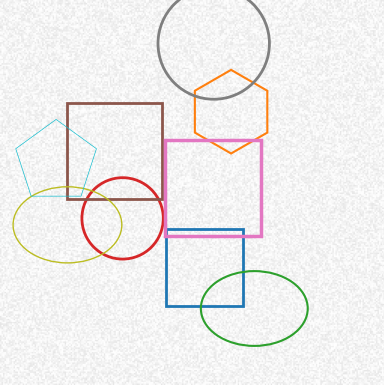[{"shape": "square", "thickness": 2, "radius": 0.5, "center": [0.531, 0.305]}, {"shape": "hexagon", "thickness": 1.5, "radius": 0.54, "center": [0.6, 0.71]}, {"shape": "oval", "thickness": 1.5, "radius": 0.69, "center": [0.661, 0.199]}, {"shape": "circle", "thickness": 2, "radius": 0.53, "center": [0.318, 0.433]}, {"shape": "square", "thickness": 2, "radius": 0.62, "center": [0.297, 0.608]}, {"shape": "square", "thickness": 2.5, "radius": 0.62, "center": [0.553, 0.511]}, {"shape": "circle", "thickness": 2, "radius": 0.72, "center": [0.555, 0.887]}, {"shape": "oval", "thickness": 1, "radius": 0.71, "center": [0.175, 0.416]}, {"shape": "pentagon", "thickness": 0.5, "radius": 0.55, "center": [0.146, 0.58]}]